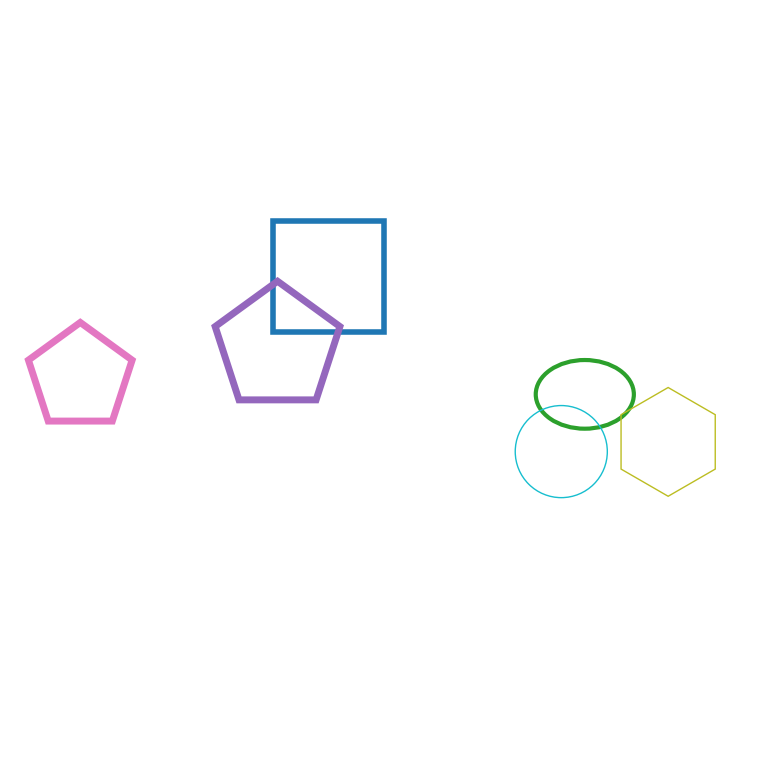[{"shape": "square", "thickness": 2, "radius": 0.36, "center": [0.427, 0.641]}, {"shape": "oval", "thickness": 1.5, "radius": 0.32, "center": [0.759, 0.488]}, {"shape": "pentagon", "thickness": 2.5, "radius": 0.43, "center": [0.36, 0.55]}, {"shape": "pentagon", "thickness": 2.5, "radius": 0.35, "center": [0.104, 0.51]}, {"shape": "hexagon", "thickness": 0.5, "radius": 0.35, "center": [0.868, 0.426]}, {"shape": "circle", "thickness": 0.5, "radius": 0.3, "center": [0.729, 0.414]}]